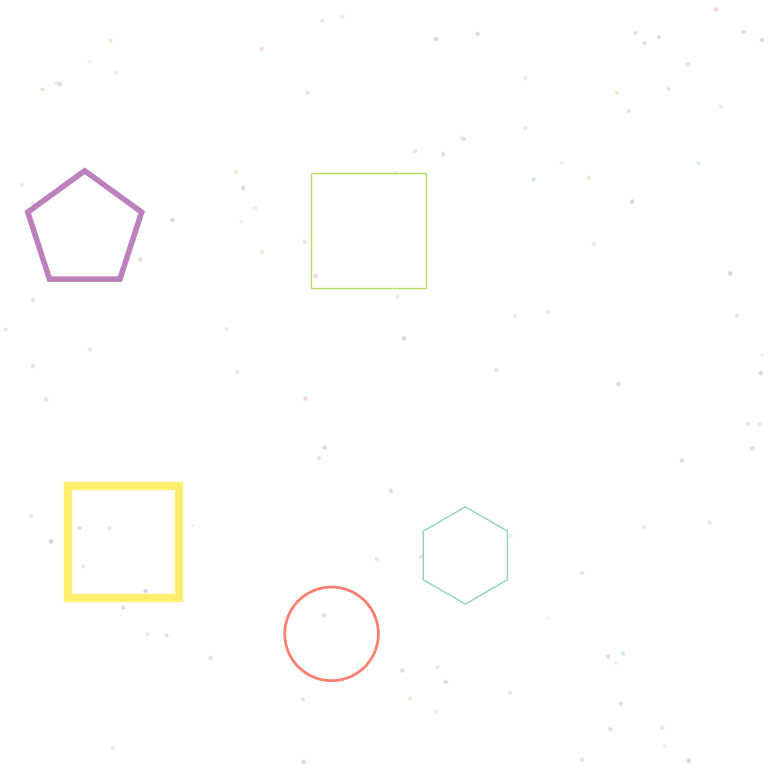[{"shape": "hexagon", "thickness": 0.5, "radius": 0.32, "center": [0.604, 0.279]}, {"shape": "circle", "thickness": 1, "radius": 0.3, "center": [0.431, 0.177]}, {"shape": "square", "thickness": 0.5, "radius": 0.37, "center": [0.479, 0.7]}, {"shape": "pentagon", "thickness": 2, "radius": 0.39, "center": [0.11, 0.7]}, {"shape": "square", "thickness": 3, "radius": 0.36, "center": [0.161, 0.296]}]